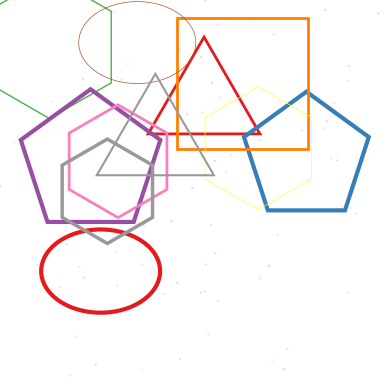[{"shape": "oval", "thickness": 3, "radius": 0.77, "center": [0.261, 0.296]}, {"shape": "triangle", "thickness": 2, "radius": 0.84, "center": [0.53, 0.736]}, {"shape": "pentagon", "thickness": 3, "radius": 0.85, "center": [0.796, 0.591]}, {"shape": "hexagon", "thickness": 1, "radius": 0.93, "center": [0.128, 0.878]}, {"shape": "pentagon", "thickness": 3, "radius": 0.95, "center": [0.235, 0.578]}, {"shape": "square", "thickness": 2, "radius": 0.85, "center": [0.63, 0.783]}, {"shape": "hexagon", "thickness": 0.5, "radius": 0.8, "center": [0.671, 0.615]}, {"shape": "oval", "thickness": 0.5, "radius": 0.76, "center": [0.357, 0.889]}, {"shape": "hexagon", "thickness": 2, "radius": 0.73, "center": [0.307, 0.581]}, {"shape": "triangle", "thickness": 1.5, "radius": 0.88, "center": [0.403, 0.633]}, {"shape": "hexagon", "thickness": 2.5, "radius": 0.68, "center": [0.279, 0.503]}]